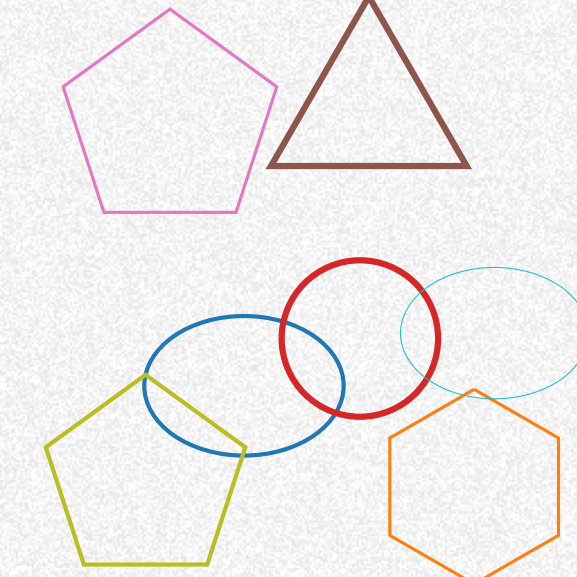[{"shape": "oval", "thickness": 2, "radius": 0.86, "center": [0.422, 0.331]}, {"shape": "hexagon", "thickness": 1.5, "radius": 0.84, "center": [0.821, 0.156]}, {"shape": "circle", "thickness": 3, "radius": 0.68, "center": [0.623, 0.413]}, {"shape": "triangle", "thickness": 3, "radius": 0.98, "center": [0.639, 0.809]}, {"shape": "pentagon", "thickness": 1.5, "radius": 0.97, "center": [0.294, 0.789]}, {"shape": "pentagon", "thickness": 2, "radius": 0.91, "center": [0.252, 0.169]}, {"shape": "oval", "thickness": 0.5, "radius": 0.81, "center": [0.856, 0.422]}]